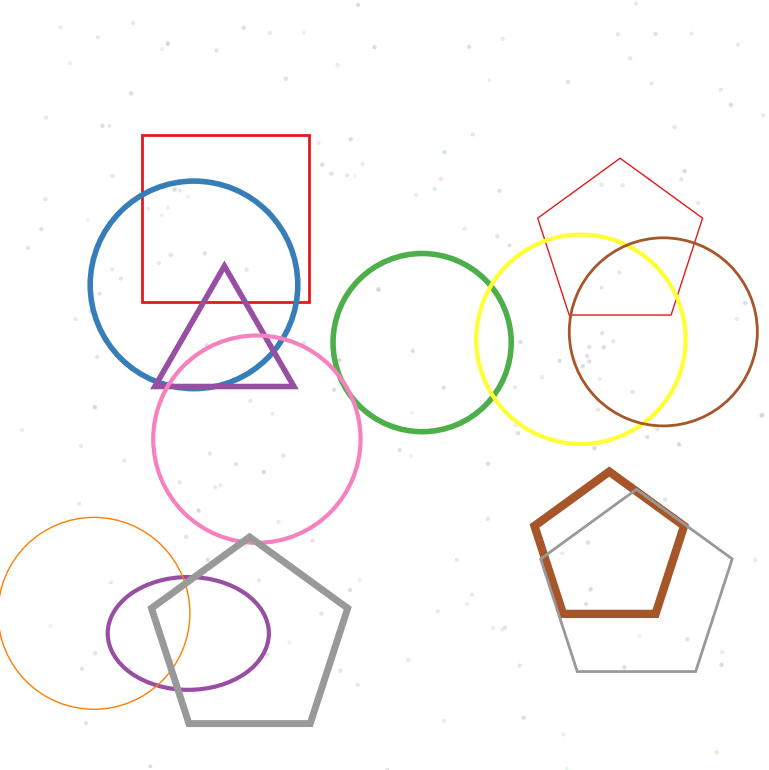[{"shape": "pentagon", "thickness": 0.5, "radius": 0.56, "center": [0.805, 0.682]}, {"shape": "square", "thickness": 1, "radius": 0.54, "center": [0.293, 0.716]}, {"shape": "circle", "thickness": 2, "radius": 0.67, "center": [0.252, 0.63]}, {"shape": "circle", "thickness": 2, "radius": 0.58, "center": [0.548, 0.555]}, {"shape": "triangle", "thickness": 2, "radius": 0.52, "center": [0.291, 0.55]}, {"shape": "oval", "thickness": 1.5, "radius": 0.52, "center": [0.245, 0.177]}, {"shape": "circle", "thickness": 0.5, "radius": 0.62, "center": [0.122, 0.203]}, {"shape": "circle", "thickness": 1.5, "radius": 0.68, "center": [0.754, 0.559]}, {"shape": "circle", "thickness": 1, "radius": 0.61, "center": [0.861, 0.569]}, {"shape": "pentagon", "thickness": 3, "radius": 0.51, "center": [0.791, 0.285]}, {"shape": "circle", "thickness": 1.5, "radius": 0.67, "center": [0.334, 0.43]}, {"shape": "pentagon", "thickness": 1, "radius": 0.65, "center": [0.827, 0.234]}, {"shape": "pentagon", "thickness": 2.5, "radius": 0.67, "center": [0.324, 0.169]}]